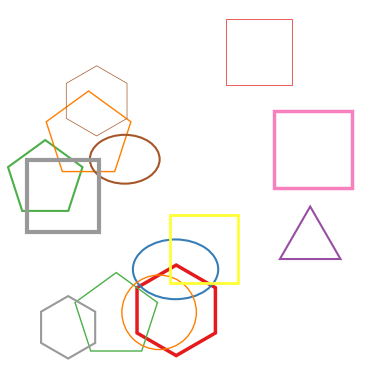[{"shape": "square", "thickness": 0.5, "radius": 0.43, "center": [0.674, 0.866]}, {"shape": "hexagon", "thickness": 2.5, "radius": 0.59, "center": [0.458, 0.194]}, {"shape": "oval", "thickness": 1.5, "radius": 0.55, "center": [0.456, 0.3]}, {"shape": "pentagon", "thickness": 1, "radius": 0.56, "center": [0.302, 0.179]}, {"shape": "pentagon", "thickness": 1.5, "radius": 0.51, "center": [0.118, 0.534]}, {"shape": "triangle", "thickness": 1.5, "radius": 0.45, "center": [0.806, 0.373]}, {"shape": "circle", "thickness": 1, "radius": 0.48, "center": [0.413, 0.189]}, {"shape": "pentagon", "thickness": 1, "radius": 0.58, "center": [0.23, 0.648]}, {"shape": "square", "thickness": 2, "radius": 0.44, "center": [0.53, 0.353]}, {"shape": "oval", "thickness": 1.5, "radius": 0.45, "center": [0.324, 0.586]}, {"shape": "hexagon", "thickness": 0.5, "radius": 0.46, "center": [0.251, 0.738]}, {"shape": "square", "thickness": 2.5, "radius": 0.51, "center": [0.812, 0.612]}, {"shape": "square", "thickness": 3, "radius": 0.47, "center": [0.163, 0.49]}, {"shape": "hexagon", "thickness": 1.5, "radius": 0.41, "center": [0.177, 0.15]}]